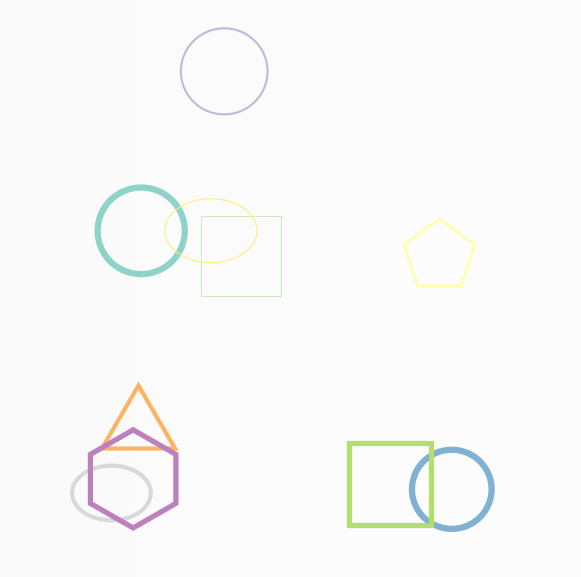[{"shape": "circle", "thickness": 3, "radius": 0.37, "center": [0.243, 0.599]}, {"shape": "pentagon", "thickness": 1.5, "radius": 0.32, "center": [0.756, 0.556]}, {"shape": "circle", "thickness": 1, "radius": 0.37, "center": [0.386, 0.876]}, {"shape": "circle", "thickness": 3, "radius": 0.34, "center": [0.777, 0.152]}, {"shape": "triangle", "thickness": 2, "radius": 0.36, "center": [0.238, 0.259]}, {"shape": "square", "thickness": 2.5, "radius": 0.35, "center": [0.671, 0.161]}, {"shape": "oval", "thickness": 2, "radius": 0.34, "center": [0.192, 0.145]}, {"shape": "hexagon", "thickness": 2.5, "radius": 0.42, "center": [0.229, 0.17]}, {"shape": "square", "thickness": 0.5, "radius": 0.34, "center": [0.414, 0.556]}, {"shape": "oval", "thickness": 0.5, "radius": 0.4, "center": [0.363, 0.6]}]